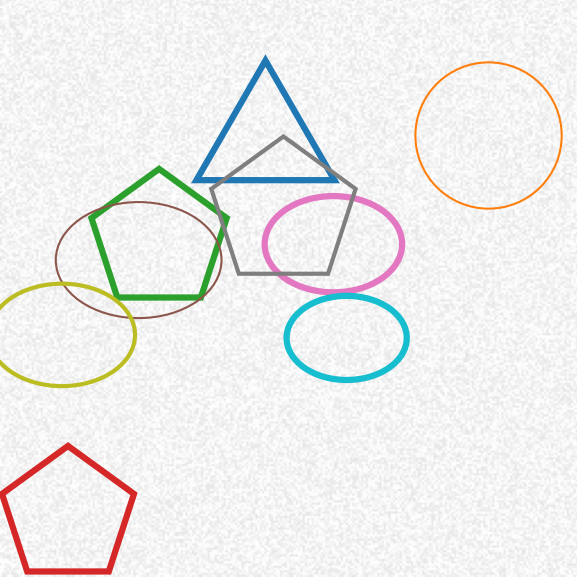[{"shape": "triangle", "thickness": 3, "radius": 0.69, "center": [0.46, 0.756]}, {"shape": "circle", "thickness": 1, "radius": 0.63, "center": [0.846, 0.764]}, {"shape": "pentagon", "thickness": 3, "radius": 0.62, "center": [0.275, 0.584]}, {"shape": "pentagon", "thickness": 3, "radius": 0.6, "center": [0.118, 0.107]}, {"shape": "oval", "thickness": 1, "radius": 0.72, "center": [0.24, 0.549]}, {"shape": "oval", "thickness": 3, "radius": 0.6, "center": [0.577, 0.576]}, {"shape": "pentagon", "thickness": 2, "radius": 0.66, "center": [0.491, 0.631]}, {"shape": "oval", "thickness": 2, "radius": 0.63, "center": [0.107, 0.419]}, {"shape": "oval", "thickness": 3, "radius": 0.52, "center": [0.6, 0.414]}]